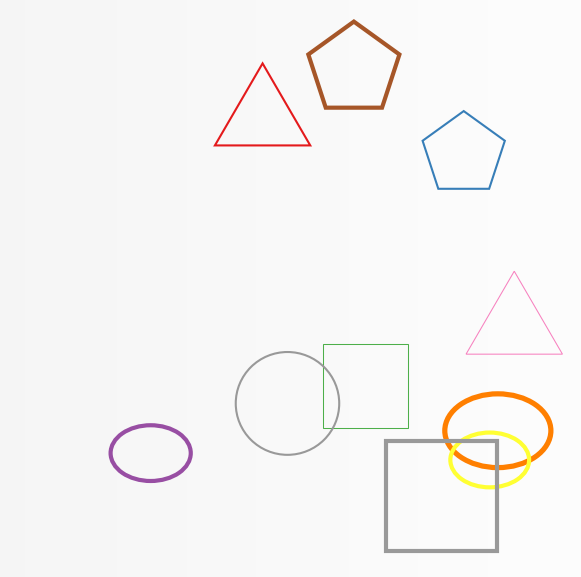[{"shape": "triangle", "thickness": 1, "radius": 0.47, "center": [0.452, 0.795]}, {"shape": "pentagon", "thickness": 1, "radius": 0.37, "center": [0.798, 0.732]}, {"shape": "square", "thickness": 0.5, "radius": 0.36, "center": [0.629, 0.331]}, {"shape": "oval", "thickness": 2, "radius": 0.34, "center": [0.259, 0.215]}, {"shape": "oval", "thickness": 2.5, "radius": 0.46, "center": [0.857, 0.253]}, {"shape": "oval", "thickness": 2, "radius": 0.34, "center": [0.843, 0.203]}, {"shape": "pentagon", "thickness": 2, "radius": 0.41, "center": [0.609, 0.879]}, {"shape": "triangle", "thickness": 0.5, "radius": 0.48, "center": [0.885, 0.434]}, {"shape": "circle", "thickness": 1, "radius": 0.45, "center": [0.495, 0.301]}, {"shape": "square", "thickness": 2, "radius": 0.48, "center": [0.759, 0.141]}]